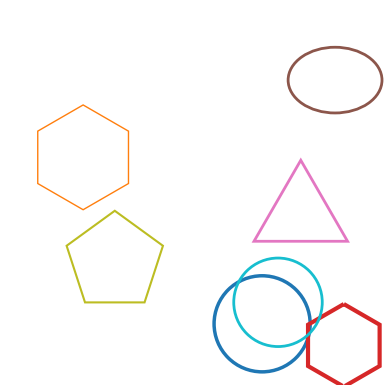[{"shape": "circle", "thickness": 2.5, "radius": 0.62, "center": [0.681, 0.159]}, {"shape": "hexagon", "thickness": 1, "radius": 0.68, "center": [0.216, 0.591]}, {"shape": "hexagon", "thickness": 3, "radius": 0.54, "center": [0.893, 0.103]}, {"shape": "oval", "thickness": 2, "radius": 0.61, "center": [0.87, 0.792]}, {"shape": "triangle", "thickness": 2, "radius": 0.7, "center": [0.781, 0.443]}, {"shape": "pentagon", "thickness": 1.5, "radius": 0.66, "center": [0.298, 0.321]}, {"shape": "circle", "thickness": 2, "radius": 0.57, "center": [0.722, 0.215]}]